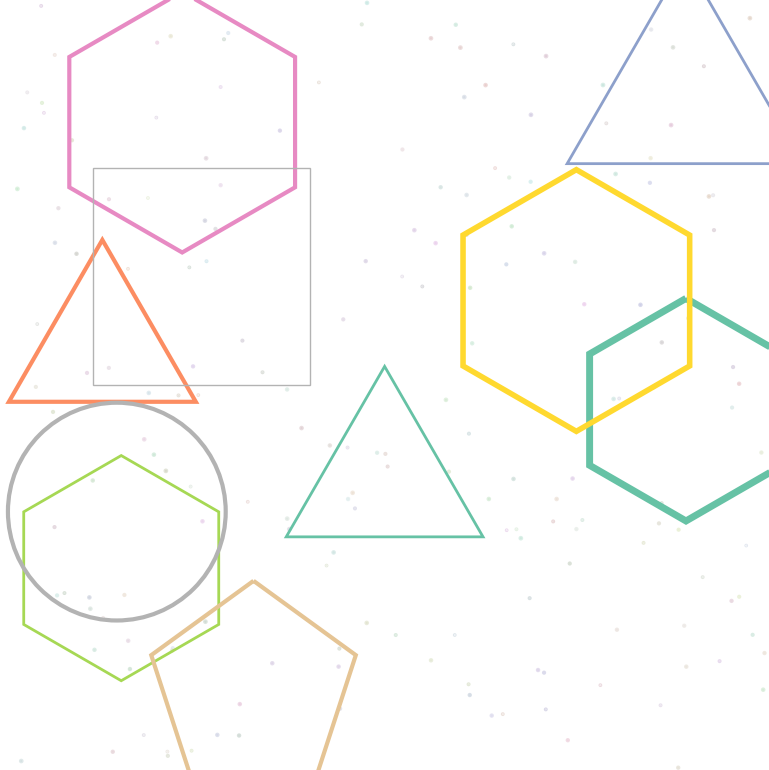[{"shape": "hexagon", "thickness": 2.5, "radius": 0.72, "center": [0.891, 0.468]}, {"shape": "triangle", "thickness": 1, "radius": 0.74, "center": [0.5, 0.377]}, {"shape": "triangle", "thickness": 1.5, "radius": 0.7, "center": [0.133, 0.548]}, {"shape": "triangle", "thickness": 1, "radius": 0.88, "center": [0.89, 0.876]}, {"shape": "hexagon", "thickness": 1.5, "radius": 0.85, "center": [0.237, 0.841]}, {"shape": "hexagon", "thickness": 1, "radius": 0.73, "center": [0.157, 0.262]}, {"shape": "hexagon", "thickness": 2, "radius": 0.85, "center": [0.749, 0.61]}, {"shape": "pentagon", "thickness": 1.5, "radius": 0.7, "center": [0.329, 0.106]}, {"shape": "circle", "thickness": 1.5, "radius": 0.71, "center": [0.152, 0.336]}, {"shape": "square", "thickness": 0.5, "radius": 0.7, "center": [0.262, 0.641]}]